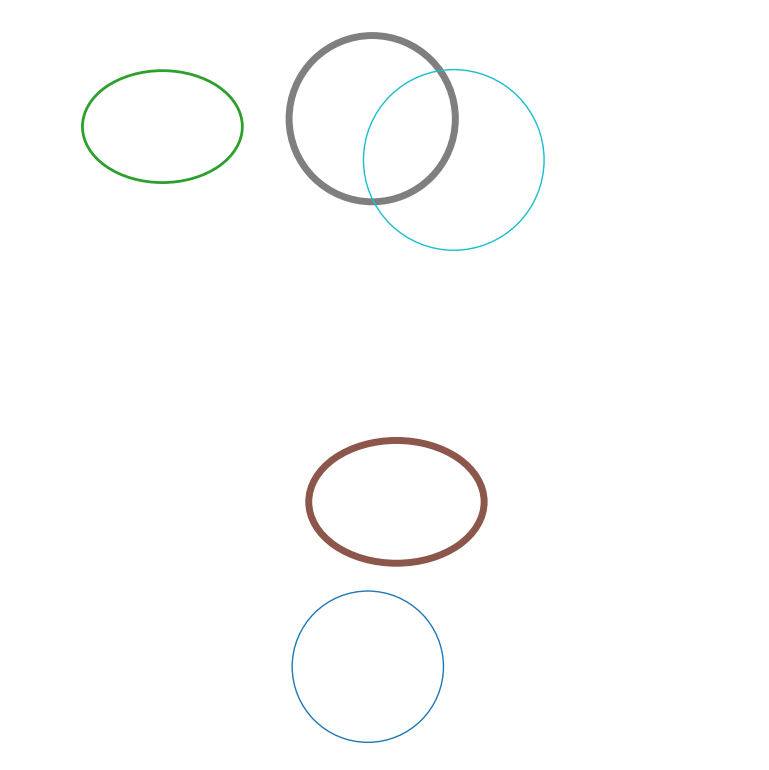[{"shape": "circle", "thickness": 0.5, "radius": 0.49, "center": [0.478, 0.134]}, {"shape": "oval", "thickness": 1, "radius": 0.52, "center": [0.211, 0.836]}, {"shape": "oval", "thickness": 2.5, "radius": 0.57, "center": [0.515, 0.348]}, {"shape": "circle", "thickness": 2.5, "radius": 0.54, "center": [0.483, 0.846]}, {"shape": "circle", "thickness": 0.5, "radius": 0.59, "center": [0.589, 0.792]}]